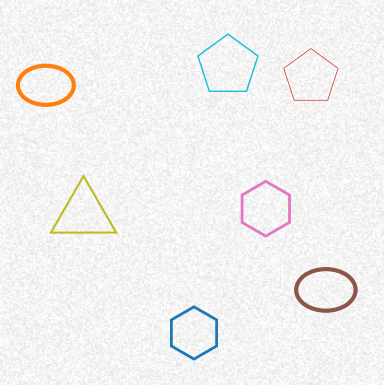[{"shape": "hexagon", "thickness": 2, "radius": 0.34, "center": [0.504, 0.135]}, {"shape": "oval", "thickness": 3, "radius": 0.36, "center": [0.119, 0.778]}, {"shape": "pentagon", "thickness": 0.5, "radius": 0.37, "center": [0.808, 0.8]}, {"shape": "oval", "thickness": 3, "radius": 0.39, "center": [0.846, 0.247]}, {"shape": "hexagon", "thickness": 2, "radius": 0.36, "center": [0.69, 0.458]}, {"shape": "triangle", "thickness": 1.5, "radius": 0.49, "center": [0.217, 0.445]}, {"shape": "pentagon", "thickness": 1, "radius": 0.41, "center": [0.592, 0.829]}]